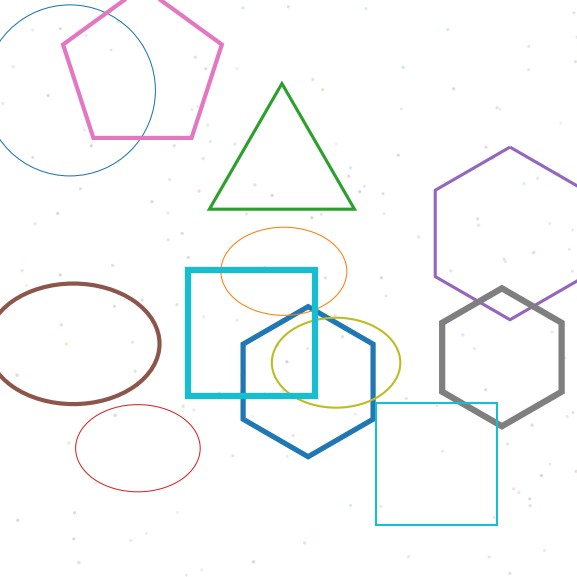[{"shape": "circle", "thickness": 0.5, "radius": 0.74, "center": [0.121, 0.843]}, {"shape": "hexagon", "thickness": 2.5, "radius": 0.65, "center": [0.534, 0.338]}, {"shape": "oval", "thickness": 0.5, "radius": 0.55, "center": [0.492, 0.529]}, {"shape": "triangle", "thickness": 1.5, "radius": 0.73, "center": [0.488, 0.709]}, {"shape": "oval", "thickness": 0.5, "radius": 0.54, "center": [0.239, 0.223]}, {"shape": "hexagon", "thickness": 1.5, "radius": 0.75, "center": [0.883, 0.595]}, {"shape": "oval", "thickness": 2, "radius": 0.75, "center": [0.127, 0.404]}, {"shape": "pentagon", "thickness": 2, "radius": 0.72, "center": [0.247, 0.877]}, {"shape": "hexagon", "thickness": 3, "radius": 0.6, "center": [0.869, 0.38]}, {"shape": "oval", "thickness": 1, "radius": 0.56, "center": [0.582, 0.371]}, {"shape": "square", "thickness": 3, "radius": 0.55, "center": [0.435, 0.422]}, {"shape": "square", "thickness": 1, "radius": 0.53, "center": [0.756, 0.195]}]